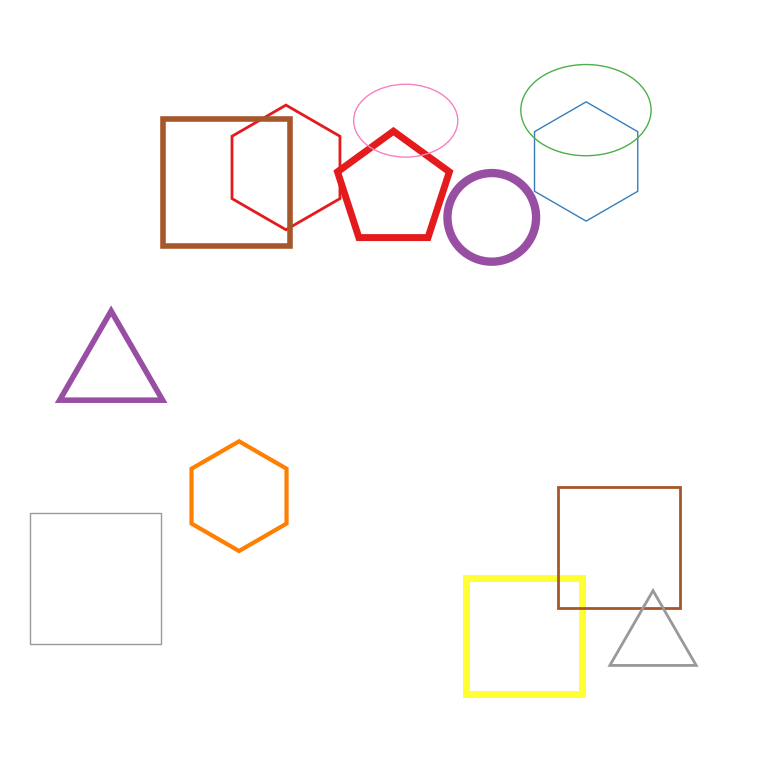[{"shape": "hexagon", "thickness": 1, "radius": 0.4, "center": [0.371, 0.783]}, {"shape": "pentagon", "thickness": 2.5, "radius": 0.38, "center": [0.511, 0.753]}, {"shape": "hexagon", "thickness": 0.5, "radius": 0.39, "center": [0.761, 0.79]}, {"shape": "oval", "thickness": 0.5, "radius": 0.42, "center": [0.761, 0.857]}, {"shape": "triangle", "thickness": 2, "radius": 0.39, "center": [0.144, 0.519]}, {"shape": "circle", "thickness": 3, "radius": 0.29, "center": [0.639, 0.718]}, {"shape": "hexagon", "thickness": 1.5, "radius": 0.36, "center": [0.31, 0.356]}, {"shape": "square", "thickness": 2.5, "radius": 0.38, "center": [0.681, 0.174]}, {"shape": "square", "thickness": 2, "radius": 0.41, "center": [0.294, 0.763]}, {"shape": "square", "thickness": 1, "radius": 0.4, "center": [0.804, 0.289]}, {"shape": "oval", "thickness": 0.5, "radius": 0.34, "center": [0.527, 0.843]}, {"shape": "triangle", "thickness": 1, "radius": 0.32, "center": [0.848, 0.168]}, {"shape": "square", "thickness": 0.5, "radius": 0.43, "center": [0.124, 0.249]}]